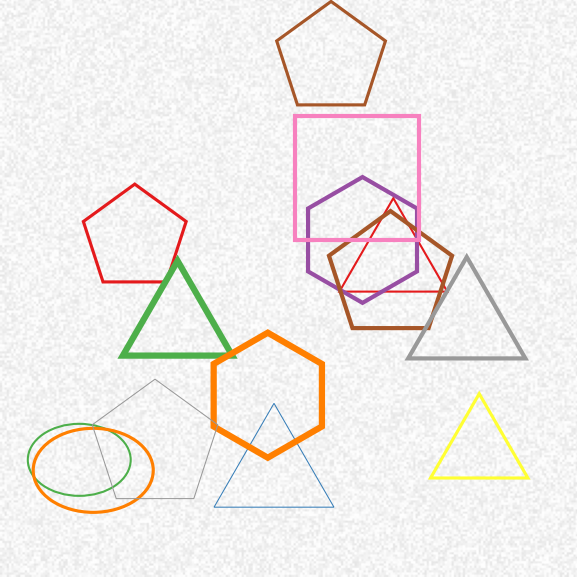[{"shape": "triangle", "thickness": 1, "radius": 0.54, "center": [0.681, 0.548]}, {"shape": "pentagon", "thickness": 1.5, "radius": 0.47, "center": [0.233, 0.587]}, {"shape": "triangle", "thickness": 0.5, "radius": 0.6, "center": [0.474, 0.181]}, {"shape": "oval", "thickness": 1, "radius": 0.45, "center": [0.137, 0.203]}, {"shape": "triangle", "thickness": 3, "radius": 0.55, "center": [0.307, 0.438]}, {"shape": "hexagon", "thickness": 2, "radius": 0.54, "center": [0.628, 0.584]}, {"shape": "oval", "thickness": 1.5, "radius": 0.52, "center": [0.161, 0.185]}, {"shape": "hexagon", "thickness": 3, "radius": 0.54, "center": [0.464, 0.315]}, {"shape": "triangle", "thickness": 1.5, "radius": 0.49, "center": [0.83, 0.22]}, {"shape": "pentagon", "thickness": 2, "radius": 0.56, "center": [0.676, 0.522]}, {"shape": "pentagon", "thickness": 1.5, "radius": 0.5, "center": [0.573, 0.898]}, {"shape": "square", "thickness": 2, "radius": 0.54, "center": [0.618, 0.692]}, {"shape": "triangle", "thickness": 2, "radius": 0.59, "center": [0.808, 0.437]}, {"shape": "pentagon", "thickness": 0.5, "radius": 0.57, "center": [0.268, 0.228]}]